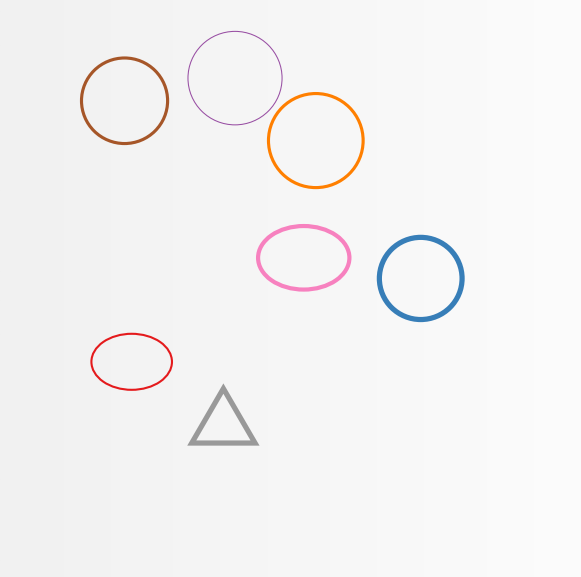[{"shape": "oval", "thickness": 1, "radius": 0.35, "center": [0.227, 0.373]}, {"shape": "circle", "thickness": 2.5, "radius": 0.36, "center": [0.724, 0.517]}, {"shape": "circle", "thickness": 0.5, "radius": 0.4, "center": [0.404, 0.864]}, {"shape": "circle", "thickness": 1.5, "radius": 0.41, "center": [0.543, 0.756]}, {"shape": "circle", "thickness": 1.5, "radius": 0.37, "center": [0.214, 0.825]}, {"shape": "oval", "thickness": 2, "radius": 0.39, "center": [0.523, 0.553]}, {"shape": "triangle", "thickness": 2.5, "radius": 0.31, "center": [0.384, 0.263]}]